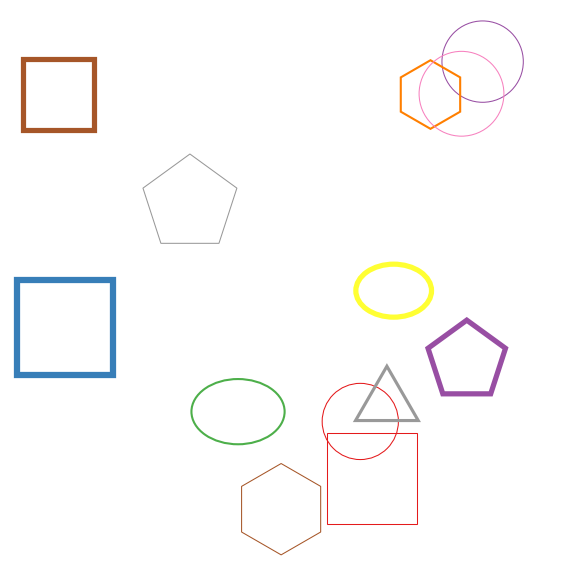[{"shape": "circle", "thickness": 0.5, "radius": 0.33, "center": [0.624, 0.269]}, {"shape": "square", "thickness": 0.5, "radius": 0.39, "center": [0.644, 0.17]}, {"shape": "square", "thickness": 3, "radius": 0.41, "center": [0.113, 0.432]}, {"shape": "oval", "thickness": 1, "radius": 0.4, "center": [0.412, 0.286]}, {"shape": "pentagon", "thickness": 2.5, "radius": 0.35, "center": [0.808, 0.374]}, {"shape": "circle", "thickness": 0.5, "radius": 0.35, "center": [0.836, 0.892]}, {"shape": "hexagon", "thickness": 1, "radius": 0.3, "center": [0.745, 0.835]}, {"shape": "oval", "thickness": 2.5, "radius": 0.33, "center": [0.682, 0.496]}, {"shape": "square", "thickness": 2.5, "radius": 0.31, "center": [0.102, 0.835]}, {"shape": "hexagon", "thickness": 0.5, "radius": 0.4, "center": [0.487, 0.117]}, {"shape": "circle", "thickness": 0.5, "radius": 0.37, "center": [0.799, 0.837]}, {"shape": "triangle", "thickness": 1.5, "radius": 0.31, "center": [0.67, 0.302]}, {"shape": "pentagon", "thickness": 0.5, "radius": 0.43, "center": [0.329, 0.647]}]